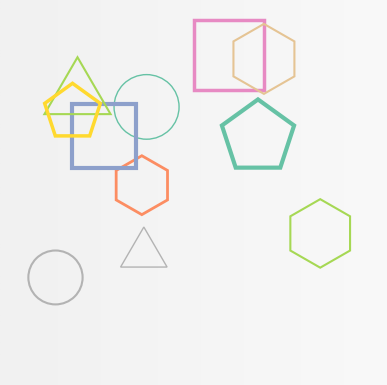[{"shape": "circle", "thickness": 1, "radius": 0.42, "center": [0.378, 0.722]}, {"shape": "pentagon", "thickness": 3, "radius": 0.49, "center": [0.666, 0.644]}, {"shape": "hexagon", "thickness": 2, "radius": 0.38, "center": [0.366, 0.519]}, {"shape": "square", "thickness": 3, "radius": 0.42, "center": [0.269, 0.648]}, {"shape": "square", "thickness": 2.5, "radius": 0.45, "center": [0.59, 0.857]}, {"shape": "hexagon", "thickness": 1.5, "radius": 0.44, "center": [0.826, 0.394]}, {"shape": "triangle", "thickness": 1.5, "radius": 0.49, "center": [0.2, 0.753]}, {"shape": "pentagon", "thickness": 2.5, "radius": 0.38, "center": [0.187, 0.708]}, {"shape": "hexagon", "thickness": 1.5, "radius": 0.45, "center": [0.681, 0.847]}, {"shape": "circle", "thickness": 1.5, "radius": 0.35, "center": [0.143, 0.279]}, {"shape": "triangle", "thickness": 1, "radius": 0.35, "center": [0.371, 0.341]}]